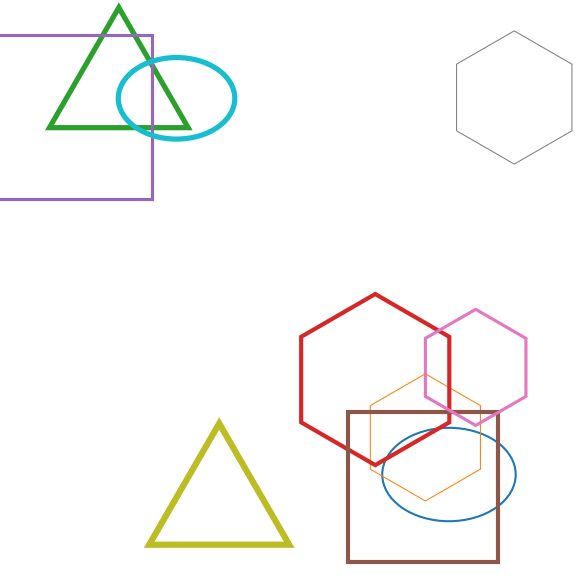[{"shape": "oval", "thickness": 1, "radius": 0.58, "center": [0.777, 0.177]}, {"shape": "hexagon", "thickness": 0.5, "radius": 0.55, "center": [0.737, 0.242]}, {"shape": "triangle", "thickness": 2.5, "radius": 0.69, "center": [0.206, 0.847]}, {"shape": "hexagon", "thickness": 2, "radius": 0.74, "center": [0.65, 0.342]}, {"shape": "square", "thickness": 1.5, "radius": 0.71, "center": [0.121, 0.796]}, {"shape": "square", "thickness": 2, "radius": 0.65, "center": [0.733, 0.156]}, {"shape": "hexagon", "thickness": 1.5, "radius": 0.5, "center": [0.824, 0.363]}, {"shape": "hexagon", "thickness": 0.5, "radius": 0.58, "center": [0.89, 0.83]}, {"shape": "triangle", "thickness": 3, "radius": 0.7, "center": [0.38, 0.126]}, {"shape": "oval", "thickness": 2.5, "radius": 0.5, "center": [0.306, 0.829]}]